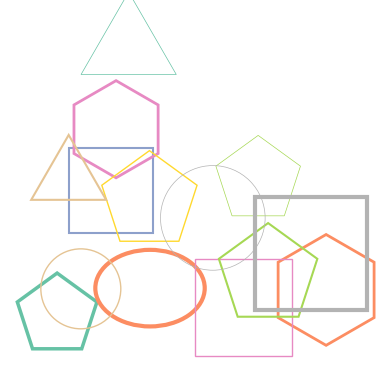[{"shape": "pentagon", "thickness": 2.5, "radius": 0.54, "center": [0.148, 0.182]}, {"shape": "triangle", "thickness": 0.5, "radius": 0.71, "center": [0.334, 0.878]}, {"shape": "oval", "thickness": 3, "radius": 0.71, "center": [0.39, 0.252]}, {"shape": "hexagon", "thickness": 2, "radius": 0.72, "center": [0.847, 0.247]}, {"shape": "square", "thickness": 1.5, "radius": 0.55, "center": [0.288, 0.505]}, {"shape": "hexagon", "thickness": 2, "radius": 0.63, "center": [0.301, 0.664]}, {"shape": "square", "thickness": 1, "radius": 0.63, "center": [0.632, 0.201]}, {"shape": "pentagon", "thickness": 0.5, "radius": 0.58, "center": [0.671, 0.533]}, {"shape": "pentagon", "thickness": 1.5, "radius": 0.67, "center": [0.696, 0.286]}, {"shape": "pentagon", "thickness": 1, "radius": 0.65, "center": [0.388, 0.479]}, {"shape": "triangle", "thickness": 1.5, "radius": 0.56, "center": [0.178, 0.537]}, {"shape": "circle", "thickness": 1, "radius": 0.52, "center": [0.21, 0.25]}, {"shape": "circle", "thickness": 0.5, "radius": 0.68, "center": [0.553, 0.434]}, {"shape": "square", "thickness": 3, "radius": 0.73, "center": [0.807, 0.342]}]